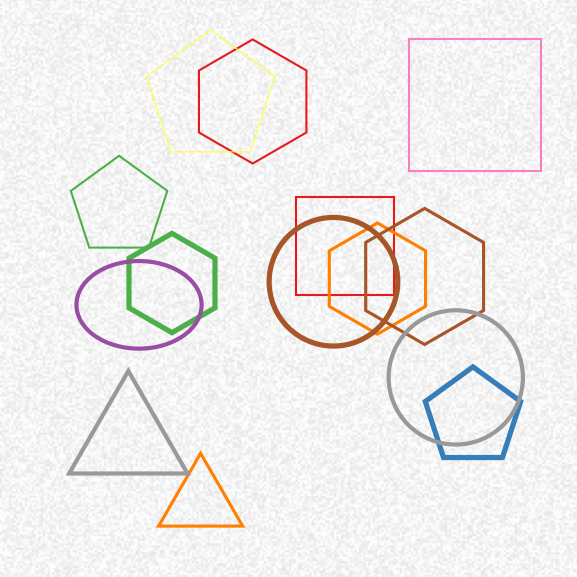[{"shape": "square", "thickness": 1, "radius": 0.42, "center": [0.597, 0.573]}, {"shape": "hexagon", "thickness": 1, "radius": 0.54, "center": [0.438, 0.823]}, {"shape": "pentagon", "thickness": 2.5, "radius": 0.43, "center": [0.819, 0.277]}, {"shape": "hexagon", "thickness": 2.5, "radius": 0.43, "center": [0.298, 0.509]}, {"shape": "pentagon", "thickness": 1, "radius": 0.44, "center": [0.206, 0.641]}, {"shape": "oval", "thickness": 2, "radius": 0.54, "center": [0.241, 0.471]}, {"shape": "triangle", "thickness": 1.5, "radius": 0.42, "center": [0.347, 0.13]}, {"shape": "hexagon", "thickness": 1.5, "radius": 0.48, "center": [0.654, 0.517]}, {"shape": "pentagon", "thickness": 0.5, "radius": 0.58, "center": [0.365, 0.831]}, {"shape": "circle", "thickness": 2.5, "radius": 0.56, "center": [0.577, 0.511]}, {"shape": "hexagon", "thickness": 1.5, "radius": 0.59, "center": [0.735, 0.52]}, {"shape": "square", "thickness": 1, "radius": 0.57, "center": [0.823, 0.818]}, {"shape": "triangle", "thickness": 2, "radius": 0.59, "center": [0.222, 0.238]}, {"shape": "circle", "thickness": 2, "radius": 0.58, "center": [0.789, 0.346]}]